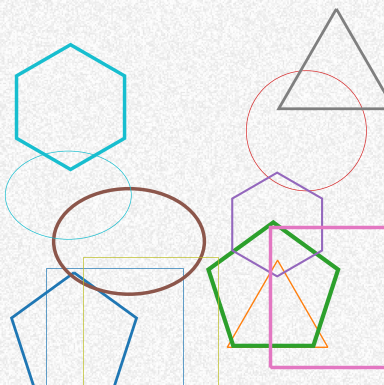[{"shape": "pentagon", "thickness": 2, "radius": 0.85, "center": [0.192, 0.121]}, {"shape": "square", "thickness": 0.5, "radius": 0.89, "center": [0.297, 0.126]}, {"shape": "triangle", "thickness": 1, "radius": 0.75, "center": [0.721, 0.173]}, {"shape": "pentagon", "thickness": 3, "radius": 0.89, "center": [0.71, 0.245]}, {"shape": "circle", "thickness": 0.5, "radius": 0.78, "center": [0.796, 0.66]}, {"shape": "hexagon", "thickness": 1.5, "radius": 0.67, "center": [0.72, 0.417]}, {"shape": "oval", "thickness": 2.5, "radius": 0.98, "center": [0.335, 0.373]}, {"shape": "square", "thickness": 2.5, "radius": 0.91, "center": [0.883, 0.228]}, {"shape": "triangle", "thickness": 2, "radius": 0.86, "center": [0.874, 0.804]}, {"shape": "square", "thickness": 0.5, "radius": 0.88, "center": [0.391, 0.156]}, {"shape": "hexagon", "thickness": 2.5, "radius": 0.81, "center": [0.183, 0.722]}, {"shape": "oval", "thickness": 0.5, "radius": 0.82, "center": [0.177, 0.493]}]